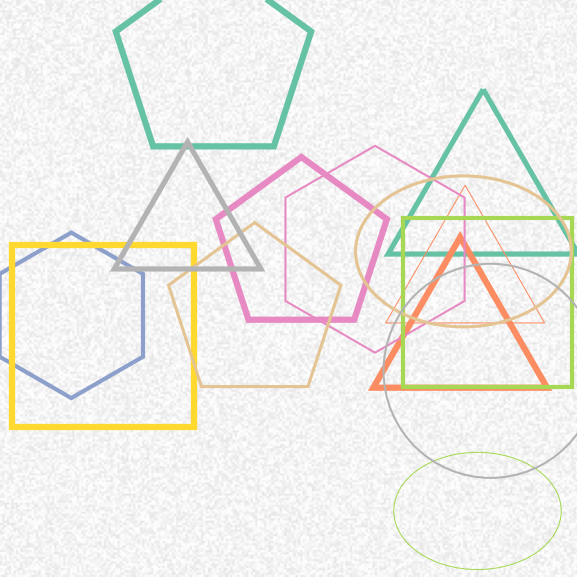[{"shape": "triangle", "thickness": 2.5, "radius": 0.95, "center": [0.837, 0.654]}, {"shape": "pentagon", "thickness": 3, "radius": 0.89, "center": [0.37, 0.89]}, {"shape": "triangle", "thickness": 0.5, "radius": 0.79, "center": [0.805, 0.519]}, {"shape": "triangle", "thickness": 3, "radius": 0.87, "center": [0.797, 0.415]}, {"shape": "hexagon", "thickness": 2, "radius": 0.72, "center": [0.123, 0.453]}, {"shape": "pentagon", "thickness": 3, "radius": 0.78, "center": [0.522, 0.571]}, {"shape": "hexagon", "thickness": 1, "radius": 0.9, "center": [0.649, 0.568]}, {"shape": "square", "thickness": 2, "radius": 0.73, "center": [0.844, 0.476]}, {"shape": "oval", "thickness": 0.5, "radius": 0.72, "center": [0.827, 0.114]}, {"shape": "square", "thickness": 3, "radius": 0.79, "center": [0.179, 0.418]}, {"shape": "oval", "thickness": 1.5, "radius": 0.93, "center": [0.803, 0.564]}, {"shape": "pentagon", "thickness": 1.5, "radius": 0.78, "center": [0.441, 0.457]}, {"shape": "triangle", "thickness": 2.5, "radius": 0.73, "center": [0.325, 0.607]}, {"shape": "circle", "thickness": 1, "radius": 0.93, "center": [0.85, 0.357]}]